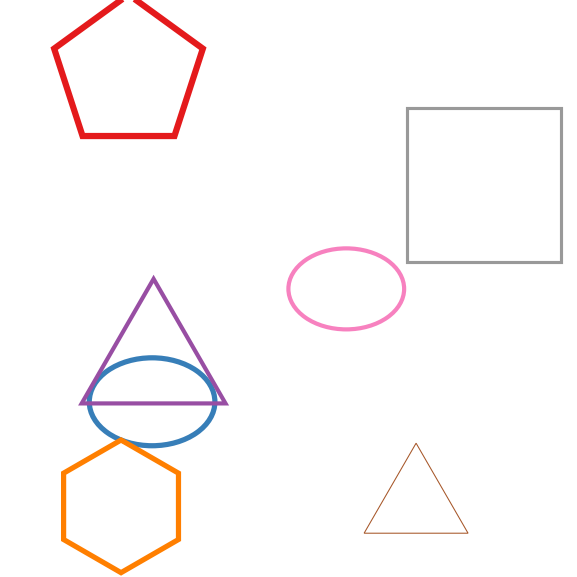[{"shape": "pentagon", "thickness": 3, "radius": 0.68, "center": [0.223, 0.873]}, {"shape": "oval", "thickness": 2.5, "radius": 0.54, "center": [0.263, 0.303]}, {"shape": "triangle", "thickness": 2, "radius": 0.72, "center": [0.266, 0.372]}, {"shape": "hexagon", "thickness": 2.5, "radius": 0.57, "center": [0.21, 0.122]}, {"shape": "triangle", "thickness": 0.5, "radius": 0.52, "center": [0.721, 0.128]}, {"shape": "oval", "thickness": 2, "radius": 0.5, "center": [0.6, 0.499]}, {"shape": "square", "thickness": 1.5, "radius": 0.67, "center": [0.838, 0.679]}]